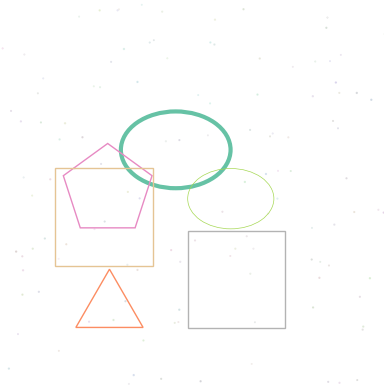[{"shape": "oval", "thickness": 3, "radius": 0.71, "center": [0.456, 0.611]}, {"shape": "triangle", "thickness": 1, "radius": 0.5, "center": [0.284, 0.2]}, {"shape": "pentagon", "thickness": 1, "radius": 0.61, "center": [0.28, 0.506]}, {"shape": "oval", "thickness": 0.5, "radius": 0.56, "center": [0.599, 0.484]}, {"shape": "square", "thickness": 1, "radius": 0.64, "center": [0.27, 0.436]}, {"shape": "square", "thickness": 1, "radius": 0.63, "center": [0.614, 0.274]}]